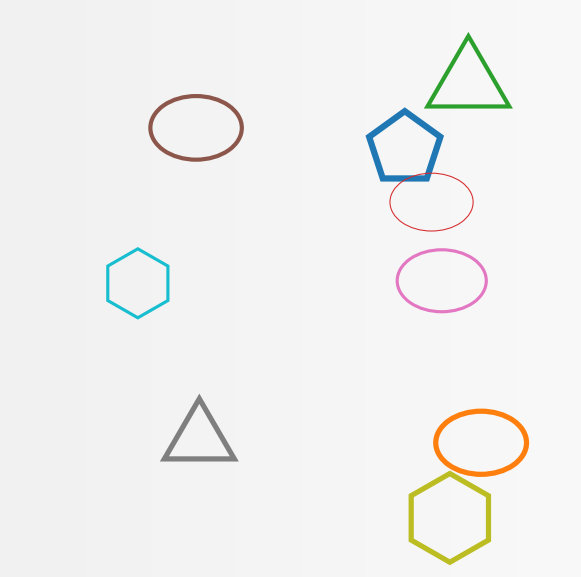[{"shape": "pentagon", "thickness": 3, "radius": 0.32, "center": [0.696, 0.742]}, {"shape": "oval", "thickness": 2.5, "radius": 0.39, "center": [0.828, 0.232]}, {"shape": "triangle", "thickness": 2, "radius": 0.41, "center": [0.806, 0.855]}, {"shape": "oval", "thickness": 0.5, "radius": 0.36, "center": [0.742, 0.649]}, {"shape": "oval", "thickness": 2, "radius": 0.39, "center": [0.337, 0.778]}, {"shape": "oval", "thickness": 1.5, "radius": 0.38, "center": [0.76, 0.513]}, {"shape": "triangle", "thickness": 2.5, "radius": 0.35, "center": [0.343, 0.239]}, {"shape": "hexagon", "thickness": 2.5, "radius": 0.38, "center": [0.774, 0.102]}, {"shape": "hexagon", "thickness": 1.5, "radius": 0.3, "center": [0.237, 0.509]}]